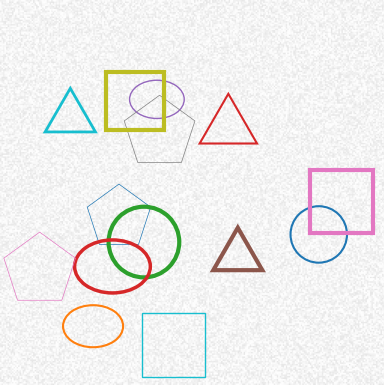[{"shape": "circle", "thickness": 1.5, "radius": 0.37, "center": [0.828, 0.391]}, {"shape": "pentagon", "thickness": 0.5, "radius": 0.43, "center": [0.309, 0.435]}, {"shape": "oval", "thickness": 1.5, "radius": 0.39, "center": [0.242, 0.153]}, {"shape": "circle", "thickness": 3, "radius": 0.46, "center": [0.374, 0.371]}, {"shape": "oval", "thickness": 2.5, "radius": 0.49, "center": [0.292, 0.308]}, {"shape": "triangle", "thickness": 1.5, "radius": 0.43, "center": [0.593, 0.67]}, {"shape": "oval", "thickness": 1, "radius": 0.35, "center": [0.408, 0.742]}, {"shape": "triangle", "thickness": 3, "radius": 0.37, "center": [0.618, 0.335]}, {"shape": "pentagon", "thickness": 0.5, "radius": 0.49, "center": [0.103, 0.299]}, {"shape": "square", "thickness": 3, "radius": 0.41, "center": [0.888, 0.478]}, {"shape": "pentagon", "thickness": 0.5, "radius": 0.48, "center": [0.414, 0.656]}, {"shape": "square", "thickness": 3, "radius": 0.38, "center": [0.35, 0.739]}, {"shape": "triangle", "thickness": 2, "radius": 0.38, "center": [0.183, 0.695]}, {"shape": "square", "thickness": 1, "radius": 0.41, "center": [0.451, 0.104]}]